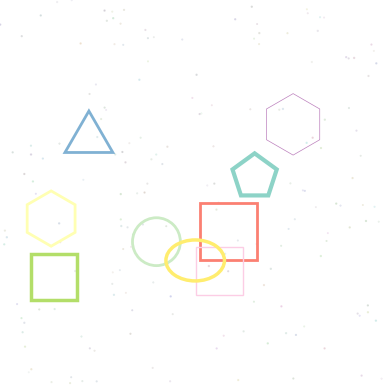[{"shape": "pentagon", "thickness": 3, "radius": 0.3, "center": [0.661, 0.541]}, {"shape": "hexagon", "thickness": 2, "radius": 0.36, "center": [0.133, 0.432]}, {"shape": "square", "thickness": 2, "radius": 0.37, "center": [0.594, 0.399]}, {"shape": "triangle", "thickness": 2, "radius": 0.36, "center": [0.231, 0.64]}, {"shape": "square", "thickness": 2.5, "radius": 0.3, "center": [0.141, 0.281]}, {"shape": "square", "thickness": 1, "radius": 0.31, "center": [0.57, 0.297]}, {"shape": "hexagon", "thickness": 0.5, "radius": 0.4, "center": [0.761, 0.677]}, {"shape": "circle", "thickness": 2, "radius": 0.31, "center": [0.406, 0.372]}, {"shape": "oval", "thickness": 2.5, "radius": 0.38, "center": [0.507, 0.324]}]